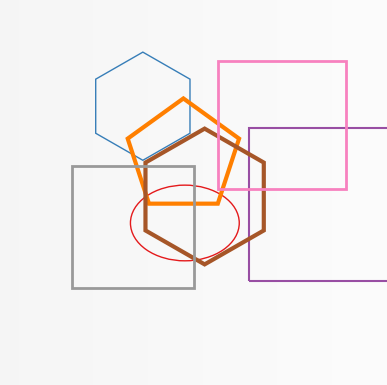[{"shape": "oval", "thickness": 1, "radius": 0.7, "center": [0.477, 0.421]}, {"shape": "hexagon", "thickness": 1, "radius": 0.7, "center": [0.369, 0.724]}, {"shape": "square", "thickness": 1.5, "radius": 0.99, "center": [0.841, 0.469]}, {"shape": "pentagon", "thickness": 3, "radius": 0.76, "center": [0.473, 0.593]}, {"shape": "hexagon", "thickness": 3, "radius": 0.88, "center": [0.528, 0.49]}, {"shape": "square", "thickness": 2, "radius": 0.82, "center": [0.729, 0.675]}, {"shape": "square", "thickness": 2, "radius": 0.79, "center": [0.342, 0.41]}]